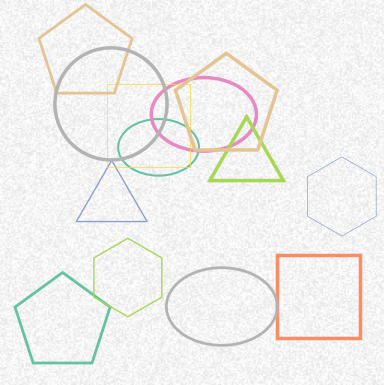[{"shape": "pentagon", "thickness": 2, "radius": 0.65, "center": [0.163, 0.162]}, {"shape": "oval", "thickness": 1.5, "radius": 0.52, "center": [0.412, 0.617]}, {"shape": "square", "thickness": 2.5, "radius": 0.54, "center": [0.828, 0.229]}, {"shape": "hexagon", "thickness": 0.5, "radius": 0.51, "center": [0.888, 0.49]}, {"shape": "triangle", "thickness": 1, "radius": 0.53, "center": [0.29, 0.478]}, {"shape": "oval", "thickness": 2.5, "radius": 0.68, "center": [0.53, 0.703]}, {"shape": "hexagon", "thickness": 1, "radius": 0.51, "center": [0.332, 0.279]}, {"shape": "triangle", "thickness": 2.5, "radius": 0.55, "center": [0.641, 0.586]}, {"shape": "square", "thickness": 0.5, "radius": 0.54, "center": [0.385, 0.675]}, {"shape": "pentagon", "thickness": 2.5, "radius": 0.69, "center": [0.588, 0.723]}, {"shape": "pentagon", "thickness": 2, "radius": 0.64, "center": [0.222, 0.861]}, {"shape": "circle", "thickness": 2.5, "radius": 0.73, "center": [0.288, 0.73]}, {"shape": "oval", "thickness": 2, "radius": 0.72, "center": [0.576, 0.204]}]